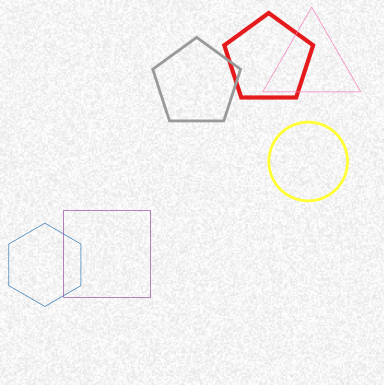[{"shape": "pentagon", "thickness": 3, "radius": 0.61, "center": [0.698, 0.845]}, {"shape": "hexagon", "thickness": 0.5, "radius": 0.54, "center": [0.116, 0.312]}, {"shape": "square", "thickness": 0.5, "radius": 0.57, "center": [0.276, 0.341]}, {"shape": "circle", "thickness": 2, "radius": 0.51, "center": [0.8, 0.58]}, {"shape": "triangle", "thickness": 0.5, "radius": 0.73, "center": [0.81, 0.835]}, {"shape": "pentagon", "thickness": 2, "radius": 0.6, "center": [0.511, 0.783]}]